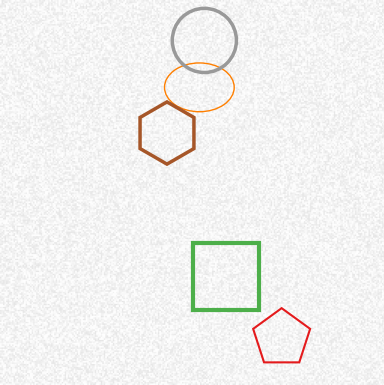[{"shape": "pentagon", "thickness": 1.5, "radius": 0.39, "center": [0.732, 0.122]}, {"shape": "square", "thickness": 3, "radius": 0.43, "center": [0.586, 0.281]}, {"shape": "oval", "thickness": 1, "radius": 0.45, "center": [0.518, 0.773]}, {"shape": "hexagon", "thickness": 2.5, "radius": 0.4, "center": [0.434, 0.654]}, {"shape": "circle", "thickness": 2.5, "radius": 0.42, "center": [0.531, 0.895]}]